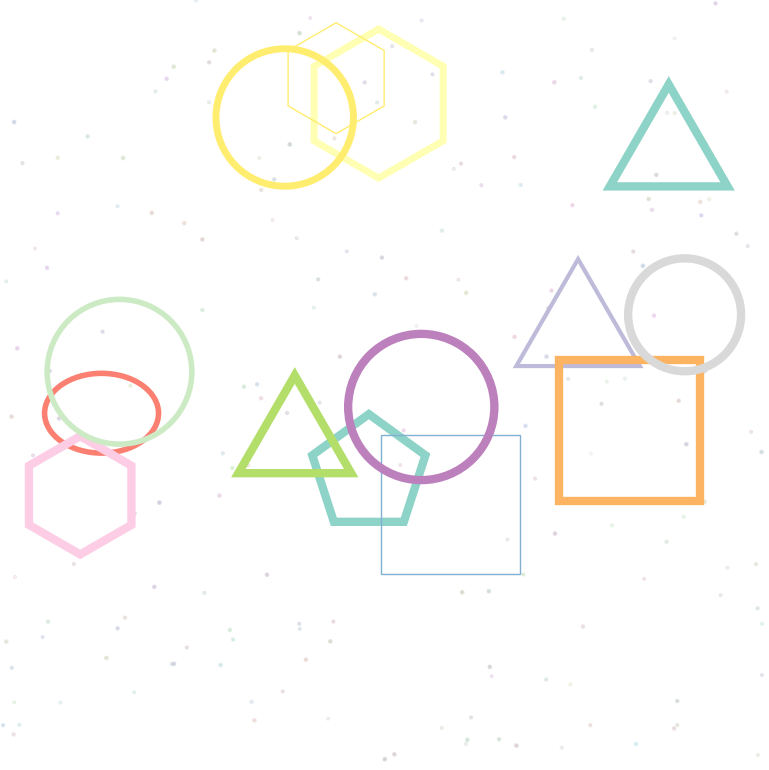[{"shape": "pentagon", "thickness": 3, "radius": 0.39, "center": [0.479, 0.385]}, {"shape": "triangle", "thickness": 3, "radius": 0.44, "center": [0.868, 0.802]}, {"shape": "hexagon", "thickness": 2.5, "radius": 0.48, "center": [0.492, 0.866]}, {"shape": "triangle", "thickness": 1.5, "radius": 0.46, "center": [0.751, 0.571]}, {"shape": "oval", "thickness": 2, "radius": 0.37, "center": [0.132, 0.463]}, {"shape": "square", "thickness": 0.5, "radius": 0.45, "center": [0.585, 0.345]}, {"shape": "square", "thickness": 3, "radius": 0.46, "center": [0.817, 0.441]}, {"shape": "triangle", "thickness": 3, "radius": 0.42, "center": [0.383, 0.428]}, {"shape": "hexagon", "thickness": 3, "radius": 0.38, "center": [0.104, 0.357]}, {"shape": "circle", "thickness": 3, "radius": 0.37, "center": [0.889, 0.591]}, {"shape": "circle", "thickness": 3, "radius": 0.47, "center": [0.547, 0.471]}, {"shape": "circle", "thickness": 2, "radius": 0.47, "center": [0.155, 0.517]}, {"shape": "hexagon", "thickness": 0.5, "radius": 0.36, "center": [0.437, 0.898]}, {"shape": "circle", "thickness": 2.5, "radius": 0.45, "center": [0.37, 0.847]}]